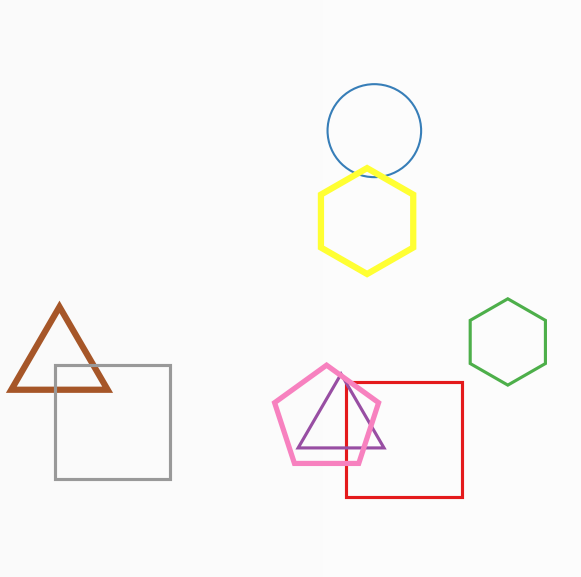[{"shape": "square", "thickness": 1.5, "radius": 0.5, "center": [0.695, 0.237]}, {"shape": "circle", "thickness": 1, "radius": 0.4, "center": [0.644, 0.773]}, {"shape": "hexagon", "thickness": 1.5, "radius": 0.37, "center": [0.874, 0.407]}, {"shape": "triangle", "thickness": 1.5, "radius": 0.43, "center": [0.587, 0.266]}, {"shape": "hexagon", "thickness": 3, "radius": 0.46, "center": [0.632, 0.616]}, {"shape": "triangle", "thickness": 3, "radius": 0.48, "center": [0.102, 0.372]}, {"shape": "pentagon", "thickness": 2.5, "radius": 0.47, "center": [0.562, 0.273]}, {"shape": "square", "thickness": 1.5, "radius": 0.49, "center": [0.193, 0.268]}]